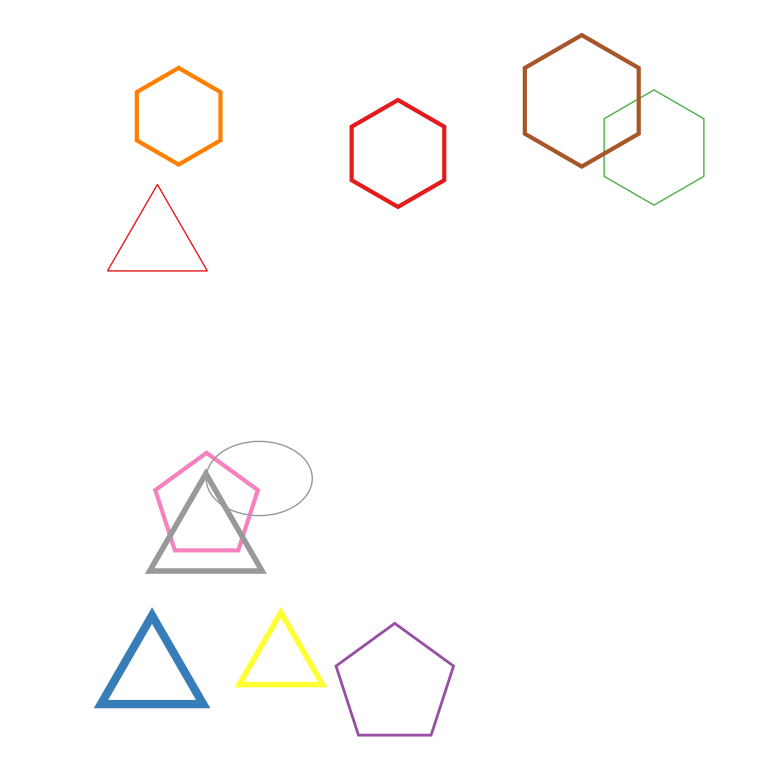[{"shape": "hexagon", "thickness": 1.5, "radius": 0.35, "center": [0.517, 0.801]}, {"shape": "triangle", "thickness": 0.5, "radius": 0.37, "center": [0.204, 0.686]}, {"shape": "triangle", "thickness": 3, "radius": 0.38, "center": [0.197, 0.124]}, {"shape": "hexagon", "thickness": 0.5, "radius": 0.37, "center": [0.849, 0.808]}, {"shape": "pentagon", "thickness": 1, "radius": 0.4, "center": [0.513, 0.11]}, {"shape": "hexagon", "thickness": 1.5, "radius": 0.31, "center": [0.232, 0.849]}, {"shape": "triangle", "thickness": 2, "radius": 0.31, "center": [0.365, 0.142]}, {"shape": "hexagon", "thickness": 1.5, "radius": 0.43, "center": [0.756, 0.869]}, {"shape": "pentagon", "thickness": 1.5, "radius": 0.35, "center": [0.268, 0.342]}, {"shape": "triangle", "thickness": 2, "radius": 0.42, "center": [0.267, 0.301]}, {"shape": "oval", "thickness": 0.5, "radius": 0.34, "center": [0.337, 0.379]}]